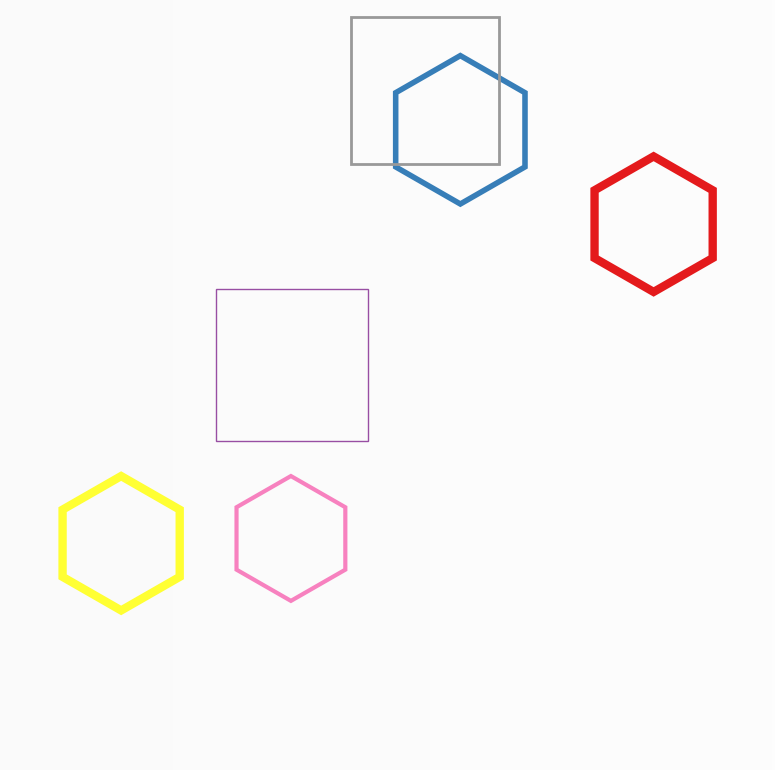[{"shape": "hexagon", "thickness": 3, "radius": 0.44, "center": [0.843, 0.709]}, {"shape": "hexagon", "thickness": 2, "radius": 0.48, "center": [0.594, 0.831]}, {"shape": "square", "thickness": 0.5, "radius": 0.49, "center": [0.377, 0.526]}, {"shape": "hexagon", "thickness": 3, "radius": 0.44, "center": [0.156, 0.294]}, {"shape": "hexagon", "thickness": 1.5, "radius": 0.41, "center": [0.375, 0.301]}, {"shape": "square", "thickness": 1, "radius": 0.48, "center": [0.548, 0.883]}]